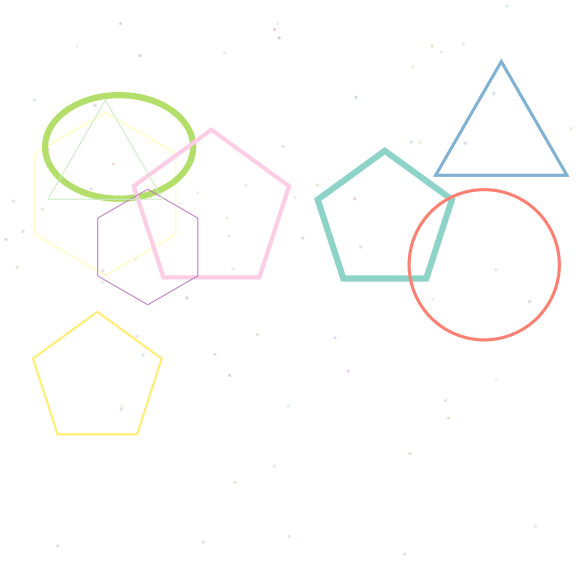[{"shape": "pentagon", "thickness": 3, "radius": 0.61, "center": [0.666, 0.616]}, {"shape": "hexagon", "thickness": 0.5, "radius": 0.7, "center": [0.182, 0.663]}, {"shape": "circle", "thickness": 1.5, "radius": 0.65, "center": [0.838, 0.541]}, {"shape": "triangle", "thickness": 1.5, "radius": 0.66, "center": [0.868, 0.761]}, {"shape": "oval", "thickness": 3, "radius": 0.64, "center": [0.206, 0.745]}, {"shape": "pentagon", "thickness": 2, "radius": 0.71, "center": [0.366, 0.633]}, {"shape": "hexagon", "thickness": 0.5, "radius": 0.5, "center": [0.256, 0.571]}, {"shape": "triangle", "thickness": 0.5, "radius": 0.57, "center": [0.183, 0.711]}, {"shape": "pentagon", "thickness": 1, "radius": 0.59, "center": [0.169, 0.342]}]